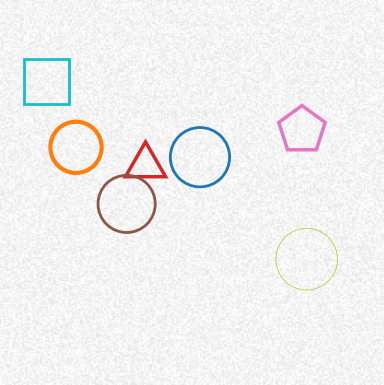[{"shape": "circle", "thickness": 2, "radius": 0.39, "center": [0.519, 0.592]}, {"shape": "circle", "thickness": 3, "radius": 0.33, "center": [0.197, 0.617]}, {"shape": "triangle", "thickness": 2.5, "radius": 0.3, "center": [0.378, 0.571]}, {"shape": "circle", "thickness": 2, "radius": 0.37, "center": [0.329, 0.47]}, {"shape": "pentagon", "thickness": 2.5, "radius": 0.32, "center": [0.784, 0.662]}, {"shape": "circle", "thickness": 0.5, "radius": 0.4, "center": [0.797, 0.327]}, {"shape": "square", "thickness": 2, "radius": 0.29, "center": [0.121, 0.788]}]